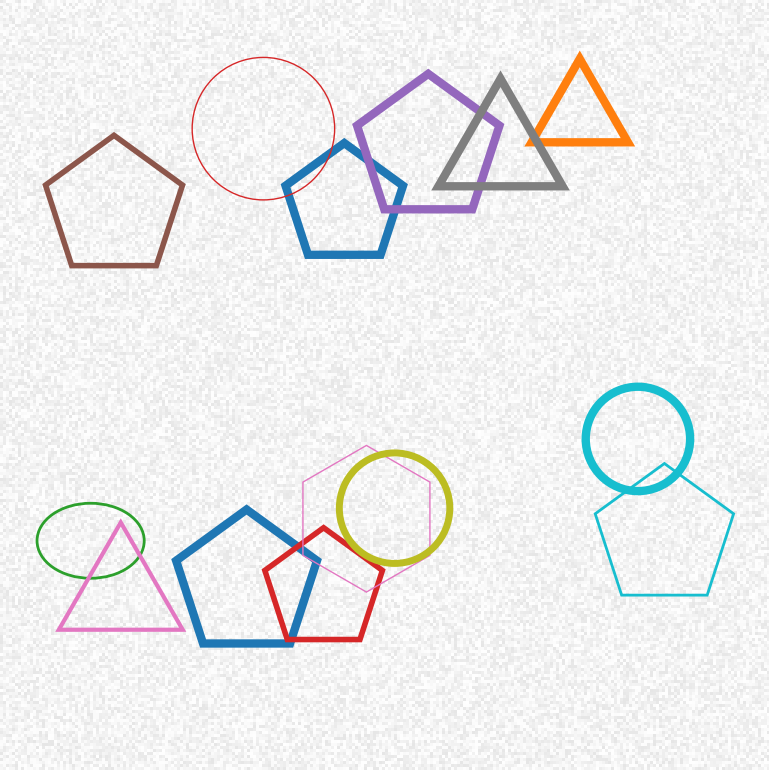[{"shape": "pentagon", "thickness": 3, "radius": 0.4, "center": [0.447, 0.734]}, {"shape": "pentagon", "thickness": 3, "radius": 0.48, "center": [0.32, 0.242]}, {"shape": "triangle", "thickness": 3, "radius": 0.36, "center": [0.753, 0.851]}, {"shape": "oval", "thickness": 1, "radius": 0.35, "center": [0.118, 0.298]}, {"shape": "pentagon", "thickness": 2, "radius": 0.4, "center": [0.42, 0.234]}, {"shape": "circle", "thickness": 0.5, "radius": 0.46, "center": [0.342, 0.833]}, {"shape": "pentagon", "thickness": 3, "radius": 0.49, "center": [0.556, 0.807]}, {"shape": "pentagon", "thickness": 2, "radius": 0.47, "center": [0.148, 0.731]}, {"shape": "hexagon", "thickness": 0.5, "radius": 0.48, "center": [0.476, 0.326]}, {"shape": "triangle", "thickness": 1.5, "radius": 0.46, "center": [0.157, 0.229]}, {"shape": "triangle", "thickness": 3, "radius": 0.47, "center": [0.65, 0.805]}, {"shape": "circle", "thickness": 2.5, "radius": 0.36, "center": [0.512, 0.34]}, {"shape": "circle", "thickness": 3, "radius": 0.34, "center": [0.828, 0.43]}, {"shape": "pentagon", "thickness": 1, "radius": 0.47, "center": [0.863, 0.304]}]